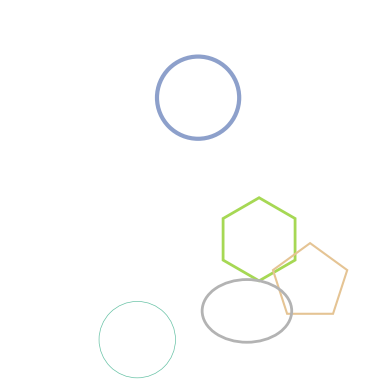[{"shape": "circle", "thickness": 0.5, "radius": 0.5, "center": [0.357, 0.118]}, {"shape": "circle", "thickness": 3, "radius": 0.53, "center": [0.515, 0.746]}, {"shape": "hexagon", "thickness": 2, "radius": 0.54, "center": [0.673, 0.378]}, {"shape": "pentagon", "thickness": 1.5, "radius": 0.51, "center": [0.805, 0.267]}, {"shape": "oval", "thickness": 2, "radius": 0.58, "center": [0.641, 0.192]}]